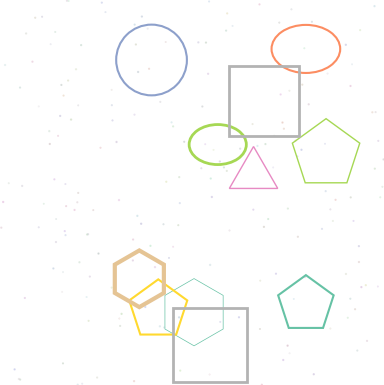[{"shape": "pentagon", "thickness": 1.5, "radius": 0.38, "center": [0.795, 0.21]}, {"shape": "hexagon", "thickness": 0.5, "radius": 0.44, "center": [0.504, 0.189]}, {"shape": "oval", "thickness": 1.5, "radius": 0.45, "center": [0.794, 0.873]}, {"shape": "circle", "thickness": 1.5, "radius": 0.46, "center": [0.394, 0.844]}, {"shape": "triangle", "thickness": 1, "radius": 0.36, "center": [0.659, 0.547]}, {"shape": "pentagon", "thickness": 1, "radius": 0.46, "center": [0.847, 0.6]}, {"shape": "oval", "thickness": 2, "radius": 0.37, "center": [0.566, 0.625]}, {"shape": "pentagon", "thickness": 1.5, "radius": 0.4, "center": [0.411, 0.195]}, {"shape": "hexagon", "thickness": 3, "radius": 0.37, "center": [0.362, 0.276]}, {"shape": "square", "thickness": 2, "radius": 0.48, "center": [0.545, 0.104]}, {"shape": "square", "thickness": 2, "radius": 0.45, "center": [0.686, 0.737]}]